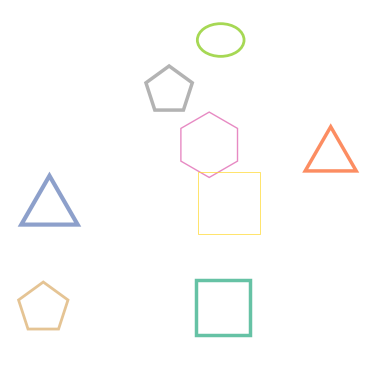[{"shape": "square", "thickness": 2.5, "radius": 0.35, "center": [0.579, 0.202]}, {"shape": "triangle", "thickness": 2.5, "radius": 0.38, "center": [0.859, 0.594]}, {"shape": "triangle", "thickness": 3, "radius": 0.42, "center": [0.128, 0.459]}, {"shape": "hexagon", "thickness": 1, "radius": 0.42, "center": [0.543, 0.624]}, {"shape": "oval", "thickness": 2, "radius": 0.3, "center": [0.573, 0.896]}, {"shape": "square", "thickness": 0.5, "radius": 0.4, "center": [0.595, 0.473]}, {"shape": "pentagon", "thickness": 2, "radius": 0.34, "center": [0.112, 0.2]}, {"shape": "pentagon", "thickness": 2.5, "radius": 0.32, "center": [0.439, 0.765]}]